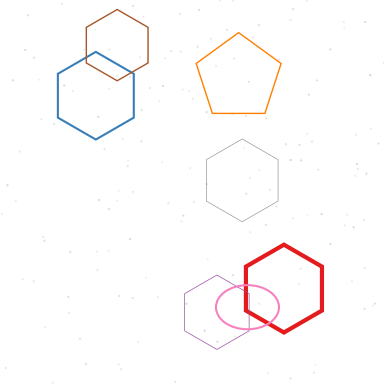[{"shape": "hexagon", "thickness": 3, "radius": 0.57, "center": [0.738, 0.25]}, {"shape": "hexagon", "thickness": 1.5, "radius": 0.57, "center": [0.249, 0.751]}, {"shape": "hexagon", "thickness": 0.5, "radius": 0.48, "center": [0.563, 0.189]}, {"shape": "pentagon", "thickness": 1, "radius": 0.58, "center": [0.62, 0.799]}, {"shape": "hexagon", "thickness": 1, "radius": 0.46, "center": [0.304, 0.883]}, {"shape": "oval", "thickness": 1.5, "radius": 0.41, "center": [0.643, 0.202]}, {"shape": "hexagon", "thickness": 0.5, "radius": 0.54, "center": [0.629, 0.532]}]